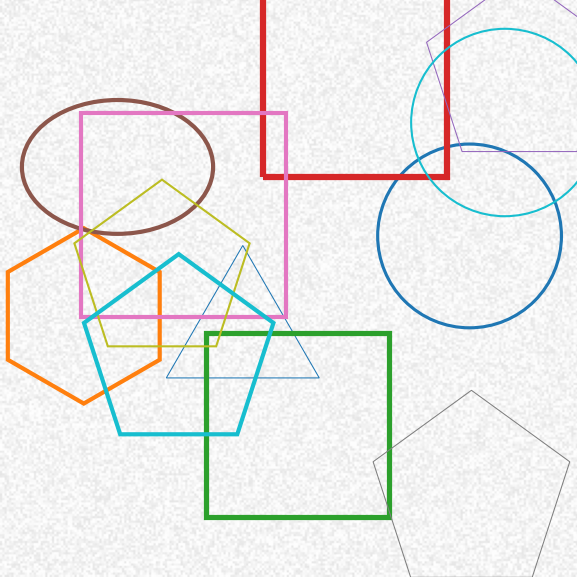[{"shape": "circle", "thickness": 1.5, "radius": 0.8, "center": [0.813, 0.591]}, {"shape": "triangle", "thickness": 0.5, "radius": 0.76, "center": [0.42, 0.421]}, {"shape": "hexagon", "thickness": 2, "radius": 0.76, "center": [0.145, 0.452]}, {"shape": "square", "thickness": 2.5, "radius": 0.79, "center": [0.515, 0.263]}, {"shape": "square", "thickness": 3, "radius": 0.8, "center": [0.615, 0.853]}, {"shape": "pentagon", "thickness": 0.5, "radius": 0.85, "center": [0.9, 0.874]}, {"shape": "oval", "thickness": 2, "radius": 0.83, "center": [0.203, 0.71]}, {"shape": "square", "thickness": 2, "radius": 0.88, "center": [0.318, 0.627]}, {"shape": "pentagon", "thickness": 0.5, "radius": 0.9, "center": [0.816, 0.144]}, {"shape": "pentagon", "thickness": 1, "radius": 0.8, "center": [0.281, 0.529]}, {"shape": "pentagon", "thickness": 2, "radius": 0.86, "center": [0.309, 0.387]}, {"shape": "circle", "thickness": 1, "radius": 0.81, "center": [0.874, 0.787]}]